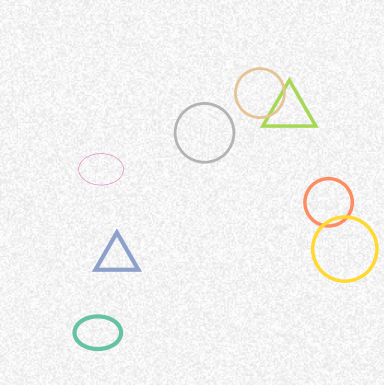[{"shape": "oval", "thickness": 3, "radius": 0.3, "center": [0.254, 0.136]}, {"shape": "circle", "thickness": 2.5, "radius": 0.31, "center": [0.854, 0.474]}, {"shape": "triangle", "thickness": 3, "radius": 0.32, "center": [0.304, 0.332]}, {"shape": "oval", "thickness": 0.5, "radius": 0.29, "center": [0.263, 0.56]}, {"shape": "triangle", "thickness": 2.5, "radius": 0.4, "center": [0.752, 0.712]}, {"shape": "circle", "thickness": 2.5, "radius": 0.42, "center": [0.896, 0.353]}, {"shape": "circle", "thickness": 2, "radius": 0.32, "center": [0.675, 0.758]}, {"shape": "circle", "thickness": 2, "radius": 0.38, "center": [0.531, 0.655]}]